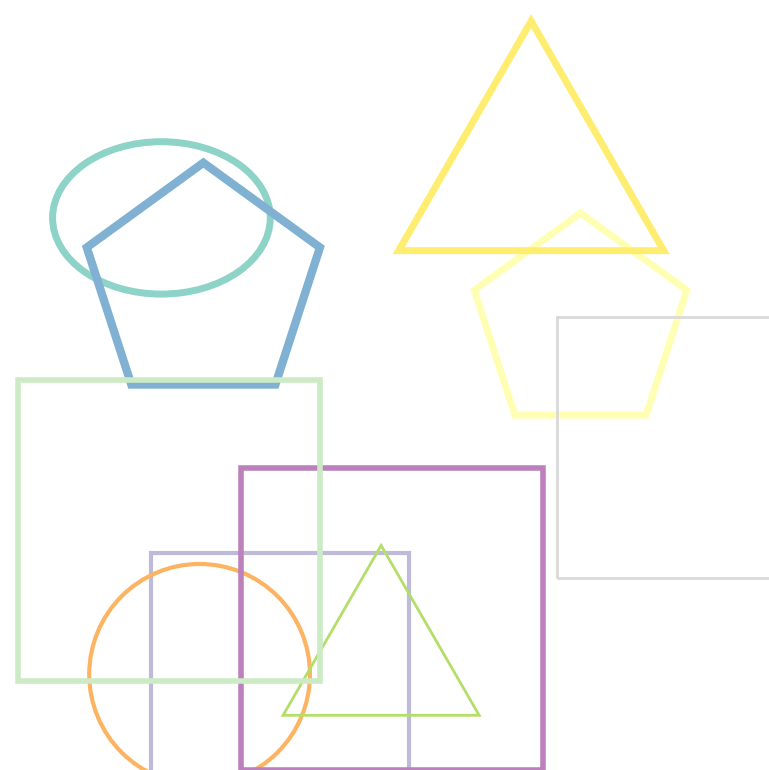[{"shape": "oval", "thickness": 2.5, "radius": 0.71, "center": [0.21, 0.717]}, {"shape": "pentagon", "thickness": 2.5, "radius": 0.73, "center": [0.754, 0.578]}, {"shape": "square", "thickness": 1.5, "radius": 0.84, "center": [0.364, 0.114]}, {"shape": "pentagon", "thickness": 3, "radius": 0.8, "center": [0.264, 0.629]}, {"shape": "circle", "thickness": 1.5, "radius": 0.72, "center": [0.259, 0.124]}, {"shape": "triangle", "thickness": 1, "radius": 0.74, "center": [0.495, 0.145]}, {"shape": "square", "thickness": 1, "radius": 0.85, "center": [0.893, 0.418]}, {"shape": "square", "thickness": 2, "radius": 0.98, "center": [0.509, 0.196]}, {"shape": "square", "thickness": 2, "radius": 0.98, "center": [0.219, 0.311]}, {"shape": "triangle", "thickness": 2.5, "radius": 0.99, "center": [0.69, 0.774]}]